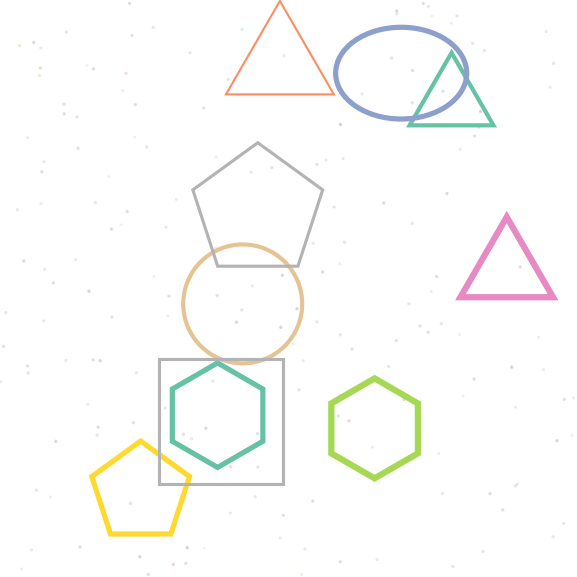[{"shape": "triangle", "thickness": 2, "radius": 0.42, "center": [0.782, 0.824]}, {"shape": "hexagon", "thickness": 2.5, "radius": 0.45, "center": [0.377, 0.28]}, {"shape": "triangle", "thickness": 1, "radius": 0.54, "center": [0.485, 0.89]}, {"shape": "oval", "thickness": 2.5, "radius": 0.57, "center": [0.695, 0.872]}, {"shape": "triangle", "thickness": 3, "radius": 0.46, "center": [0.877, 0.531]}, {"shape": "hexagon", "thickness": 3, "radius": 0.43, "center": [0.649, 0.257]}, {"shape": "pentagon", "thickness": 2.5, "radius": 0.44, "center": [0.244, 0.146]}, {"shape": "circle", "thickness": 2, "radius": 0.51, "center": [0.42, 0.473]}, {"shape": "pentagon", "thickness": 1.5, "radius": 0.59, "center": [0.446, 0.634]}, {"shape": "square", "thickness": 1.5, "radius": 0.54, "center": [0.383, 0.269]}]